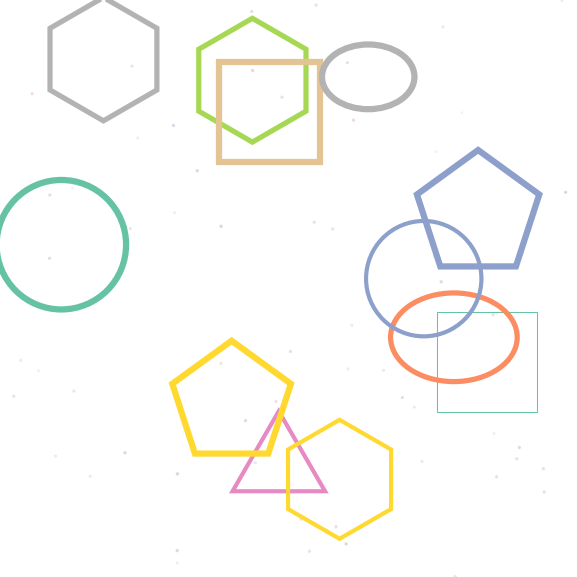[{"shape": "square", "thickness": 0.5, "radius": 0.43, "center": [0.843, 0.373]}, {"shape": "circle", "thickness": 3, "radius": 0.56, "center": [0.106, 0.575]}, {"shape": "oval", "thickness": 2.5, "radius": 0.55, "center": [0.786, 0.415]}, {"shape": "pentagon", "thickness": 3, "radius": 0.56, "center": [0.828, 0.628]}, {"shape": "circle", "thickness": 2, "radius": 0.5, "center": [0.734, 0.517]}, {"shape": "triangle", "thickness": 2, "radius": 0.46, "center": [0.483, 0.195]}, {"shape": "hexagon", "thickness": 2.5, "radius": 0.54, "center": [0.437, 0.86]}, {"shape": "pentagon", "thickness": 3, "radius": 0.54, "center": [0.401, 0.301]}, {"shape": "hexagon", "thickness": 2, "radius": 0.52, "center": [0.588, 0.169]}, {"shape": "square", "thickness": 3, "radius": 0.44, "center": [0.467, 0.805]}, {"shape": "oval", "thickness": 3, "radius": 0.4, "center": [0.638, 0.866]}, {"shape": "hexagon", "thickness": 2.5, "radius": 0.53, "center": [0.179, 0.897]}]